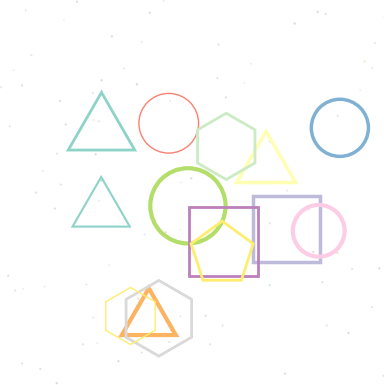[{"shape": "triangle", "thickness": 2, "radius": 0.5, "center": [0.264, 0.66]}, {"shape": "triangle", "thickness": 1.5, "radius": 0.43, "center": [0.263, 0.454]}, {"shape": "triangle", "thickness": 2.5, "radius": 0.44, "center": [0.691, 0.57]}, {"shape": "square", "thickness": 2.5, "radius": 0.43, "center": [0.744, 0.405]}, {"shape": "circle", "thickness": 1, "radius": 0.39, "center": [0.438, 0.68]}, {"shape": "circle", "thickness": 2.5, "radius": 0.37, "center": [0.883, 0.668]}, {"shape": "triangle", "thickness": 3, "radius": 0.4, "center": [0.386, 0.17]}, {"shape": "circle", "thickness": 3, "radius": 0.49, "center": [0.488, 0.465]}, {"shape": "circle", "thickness": 3, "radius": 0.34, "center": [0.828, 0.4]}, {"shape": "hexagon", "thickness": 2, "radius": 0.49, "center": [0.413, 0.173]}, {"shape": "square", "thickness": 2, "radius": 0.45, "center": [0.58, 0.372]}, {"shape": "hexagon", "thickness": 2, "radius": 0.43, "center": [0.588, 0.62]}, {"shape": "hexagon", "thickness": 1, "radius": 0.37, "center": [0.339, 0.179]}, {"shape": "pentagon", "thickness": 2, "radius": 0.42, "center": [0.577, 0.341]}]